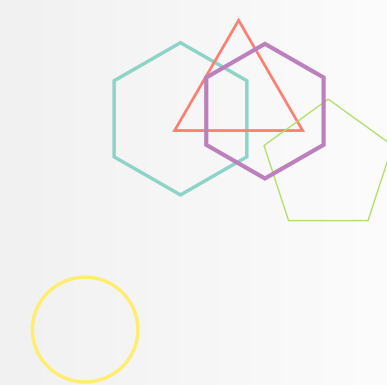[{"shape": "hexagon", "thickness": 2.5, "radius": 0.99, "center": [0.466, 0.691]}, {"shape": "triangle", "thickness": 2, "radius": 0.95, "center": [0.616, 0.756]}, {"shape": "pentagon", "thickness": 1, "radius": 0.87, "center": [0.847, 0.568]}, {"shape": "hexagon", "thickness": 3, "radius": 0.87, "center": [0.684, 0.711]}, {"shape": "circle", "thickness": 2.5, "radius": 0.68, "center": [0.22, 0.144]}]